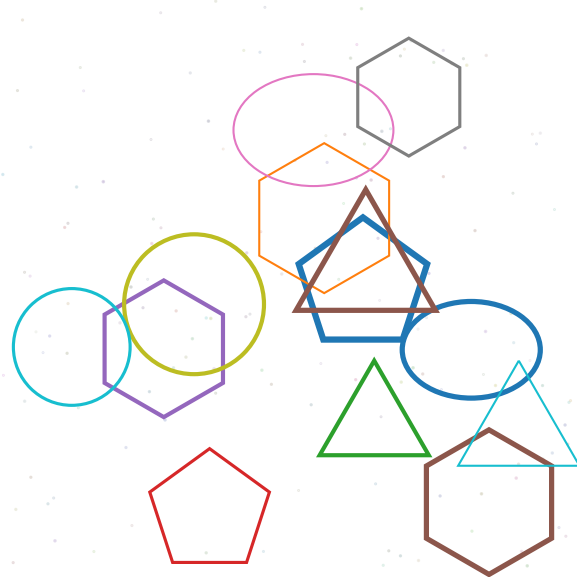[{"shape": "oval", "thickness": 2.5, "radius": 0.6, "center": [0.816, 0.393]}, {"shape": "pentagon", "thickness": 3, "radius": 0.58, "center": [0.628, 0.506]}, {"shape": "hexagon", "thickness": 1, "radius": 0.65, "center": [0.561, 0.621]}, {"shape": "triangle", "thickness": 2, "radius": 0.55, "center": [0.648, 0.265]}, {"shape": "pentagon", "thickness": 1.5, "radius": 0.54, "center": [0.363, 0.113]}, {"shape": "hexagon", "thickness": 2, "radius": 0.59, "center": [0.284, 0.395]}, {"shape": "triangle", "thickness": 2.5, "radius": 0.7, "center": [0.633, 0.531]}, {"shape": "hexagon", "thickness": 2.5, "radius": 0.63, "center": [0.847, 0.13]}, {"shape": "oval", "thickness": 1, "radius": 0.69, "center": [0.543, 0.774]}, {"shape": "hexagon", "thickness": 1.5, "radius": 0.51, "center": [0.708, 0.831]}, {"shape": "circle", "thickness": 2, "radius": 0.61, "center": [0.336, 0.472]}, {"shape": "triangle", "thickness": 1, "radius": 0.61, "center": [0.898, 0.253]}, {"shape": "circle", "thickness": 1.5, "radius": 0.51, "center": [0.124, 0.398]}]